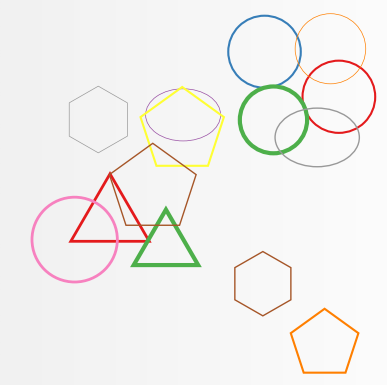[{"shape": "triangle", "thickness": 2, "radius": 0.58, "center": [0.284, 0.432]}, {"shape": "circle", "thickness": 1.5, "radius": 0.47, "center": [0.875, 0.749]}, {"shape": "circle", "thickness": 1.5, "radius": 0.47, "center": [0.683, 0.866]}, {"shape": "triangle", "thickness": 3, "radius": 0.48, "center": [0.428, 0.36]}, {"shape": "circle", "thickness": 3, "radius": 0.43, "center": [0.706, 0.689]}, {"shape": "oval", "thickness": 0.5, "radius": 0.48, "center": [0.473, 0.702]}, {"shape": "circle", "thickness": 0.5, "radius": 0.46, "center": [0.853, 0.873]}, {"shape": "pentagon", "thickness": 1.5, "radius": 0.46, "center": [0.838, 0.106]}, {"shape": "pentagon", "thickness": 1.5, "radius": 0.57, "center": [0.47, 0.661]}, {"shape": "hexagon", "thickness": 1, "radius": 0.42, "center": [0.678, 0.263]}, {"shape": "pentagon", "thickness": 1, "radius": 0.59, "center": [0.394, 0.51]}, {"shape": "circle", "thickness": 2, "radius": 0.55, "center": [0.193, 0.378]}, {"shape": "hexagon", "thickness": 0.5, "radius": 0.43, "center": [0.254, 0.69]}, {"shape": "oval", "thickness": 1, "radius": 0.54, "center": [0.819, 0.643]}]